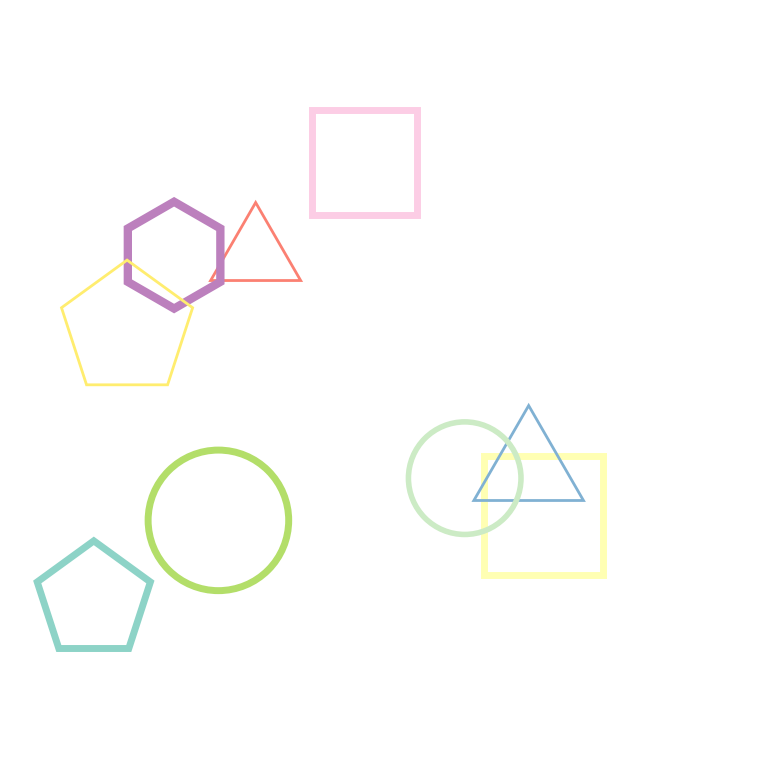[{"shape": "pentagon", "thickness": 2.5, "radius": 0.39, "center": [0.122, 0.22]}, {"shape": "square", "thickness": 2.5, "radius": 0.39, "center": [0.706, 0.33]}, {"shape": "triangle", "thickness": 1, "radius": 0.34, "center": [0.332, 0.669]}, {"shape": "triangle", "thickness": 1, "radius": 0.41, "center": [0.687, 0.391]}, {"shape": "circle", "thickness": 2.5, "radius": 0.46, "center": [0.284, 0.324]}, {"shape": "square", "thickness": 2.5, "radius": 0.34, "center": [0.473, 0.789]}, {"shape": "hexagon", "thickness": 3, "radius": 0.35, "center": [0.226, 0.669]}, {"shape": "circle", "thickness": 2, "radius": 0.37, "center": [0.604, 0.379]}, {"shape": "pentagon", "thickness": 1, "radius": 0.45, "center": [0.165, 0.573]}]